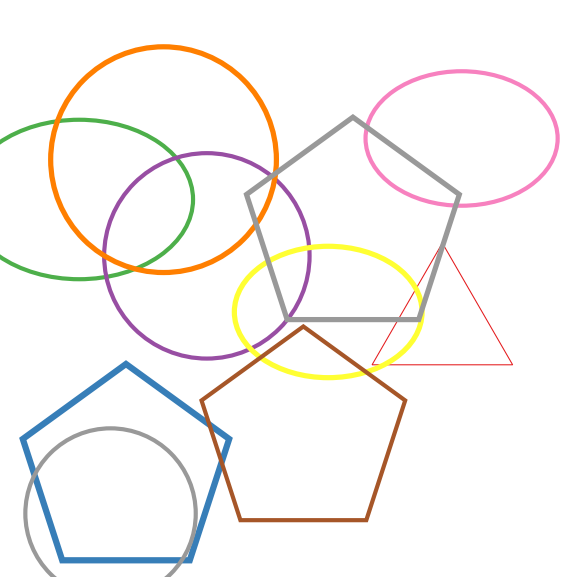[{"shape": "triangle", "thickness": 0.5, "radius": 0.7, "center": [0.766, 0.438]}, {"shape": "pentagon", "thickness": 3, "radius": 0.94, "center": [0.218, 0.181]}, {"shape": "oval", "thickness": 2, "radius": 0.99, "center": [0.137, 0.654]}, {"shape": "circle", "thickness": 2, "radius": 0.89, "center": [0.358, 0.556]}, {"shape": "circle", "thickness": 2.5, "radius": 0.98, "center": [0.283, 0.723]}, {"shape": "oval", "thickness": 2.5, "radius": 0.81, "center": [0.568, 0.459]}, {"shape": "pentagon", "thickness": 2, "radius": 0.93, "center": [0.525, 0.248]}, {"shape": "oval", "thickness": 2, "radius": 0.83, "center": [0.799, 0.759]}, {"shape": "circle", "thickness": 2, "radius": 0.74, "center": [0.191, 0.11]}, {"shape": "pentagon", "thickness": 2.5, "radius": 0.97, "center": [0.611, 0.602]}]